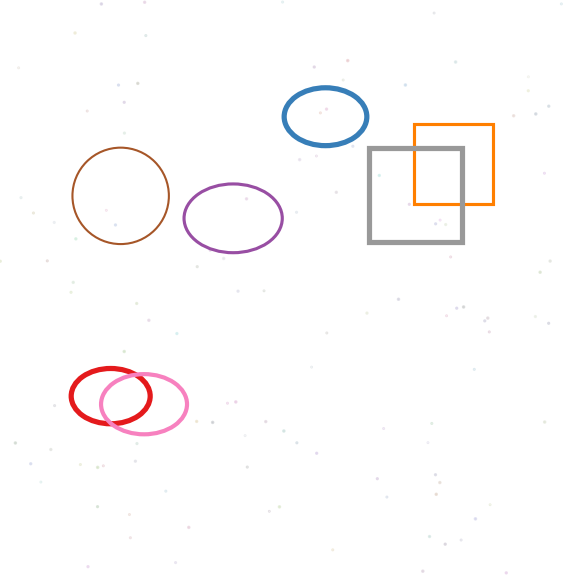[{"shape": "oval", "thickness": 2.5, "radius": 0.34, "center": [0.192, 0.313]}, {"shape": "oval", "thickness": 2.5, "radius": 0.36, "center": [0.564, 0.797]}, {"shape": "oval", "thickness": 1.5, "radius": 0.43, "center": [0.404, 0.621]}, {"shape": "square", "thickness": 1.5, "radius": 0.34, "center": [0.785, 0.715]}, {"shape": "circle", "thickness": 1, "radius": 0.42, "center": [0.209, 0.66]}, {"shape": "oval", "thickness": 2, "radius": 0.37, "center": [0.249, 0.299]}, {"shape": "square", "thickness": 2.5, "radius": 0.4, "center": [0.719, 0.661]}]